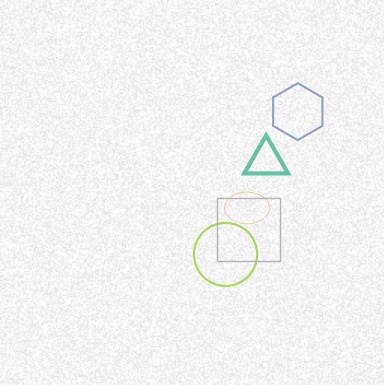[{"shape": "triangle", "thickness": 3, "radius": 0.33, "center": [0.691, 0.582]}, {"shape": "hexagon", "thickness": 1.5, "radius": 0.37, "center": [0.773, 0.71]}, {"shape": "circle", "thickness": 1.5, "radius": 0.41, "center": [0.586, 0.339]}, {"shape": "oval", "thickness": 0.5, "radius": 0.29, "center": [0.641, 0.46]}, {"shape": "square", "thickness": 1, "radius": 0.41, "center": [0.646, 0.404]}]